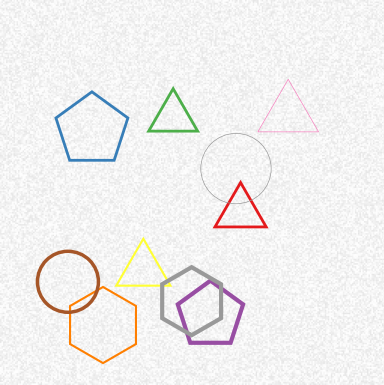[{"shape": "triangle", "thickness": 2, "radius": 0.38, "center": [0.625, 0.449]}, {"shape": "pentagon", "thickness": 2, "radius": 0.49, "center": [0.239, 0.663]}, {"shape": "triangle", "thickness": 2, "radius": 0.37, "center": [0.45, 0.696]}, {"shape": "pentagon", "thickness": 3, "radius": 0.45, "center": [0.547, 0.182]}, {"shape": "hexagon", "thickness": 1.5, "radius": 0.49, "center": [0.268, 0.156]}, {"shape": "triangle", "thickness": 1.5, "radius": 0.41, "center": [0.372, 0.299]}, {"shape": "circle", "thickness": 2.5, "radius": 0.4, "center": [0.176, 0.268]}, {"shape": "triangle", "thickness": 0.5, "radius": 0.46, "center": [0.749, 0.703]}, {"shape": "hexagon", "thickness": 3, "radius": 0.44, "center": [0.498, 0.218]}, {"shape": "circle", "thickness": 0.5, "radius": 0.46, "center": [0.613, 0.562]}]